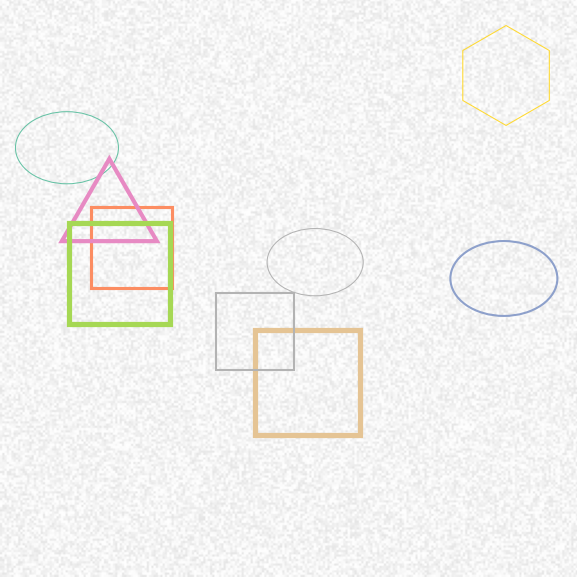[{"shape": "oval", "thickness": 0.5, "radius": 0.45, "center": [0.116, 0.743]}, {"shape": "square", "thickness": 1.5, "radius": 0.35, "center": [0.228, 0.571]}, {"shape": "oval", "thickness": 1, "radius": 0.46, "center": [0.873, 0.517]}, {"shape": "triangle", "thickness": 2, "radius": 0.48, "center": [0.189, 0.629]}, {"shape": "square", "thickness": 2.5, "radius": 0.44, "center": [0.207, 0.525]}, {"shape": "hexagon", "thickness": 0.5, "radius": 0.43, "center": [0.876, 0.868]}, {"shape": "square", "thickness": 2.5, "radius": 0.46, "center": [0.532, 0.336]}, {"shape": "square", "thickness": 1, "radius": 0.34, "center": [0.442, 0.425]}, {"shape": "oval", "thickness": 0.5, "radius": 0.42, "center": [0.546, 0.545]}]